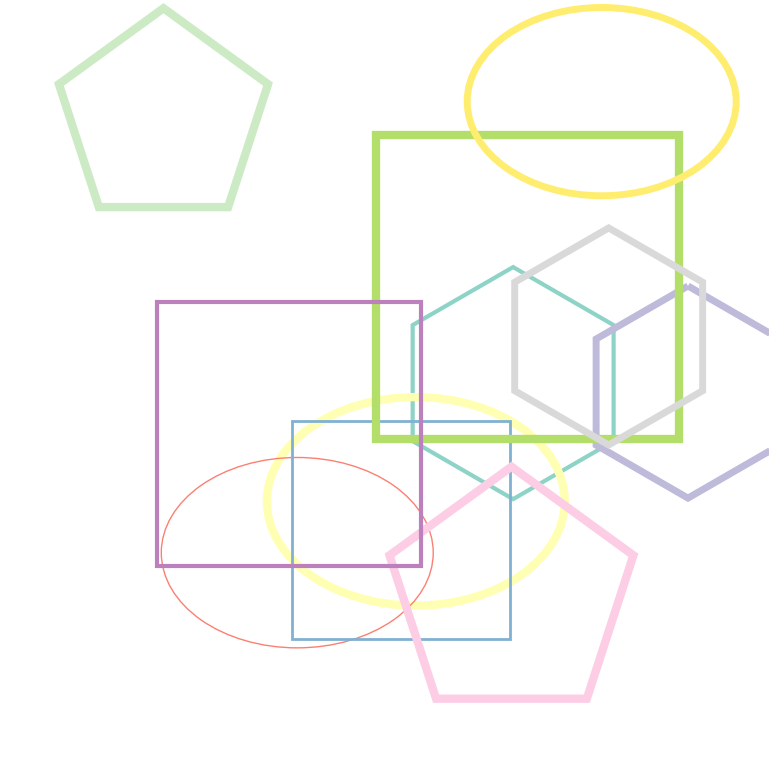[{"shape": "hexagon", "thickness": 1.5, "radius": 0.75, "center": [0.666, 0.502]}, {"shape": "oval", "thickness": 3, "radius": 0.97, "center": [0.54, 0.349]}, {"shape": "hexagon", "thickness": 2.5, "radius": 0.69, "center": [0.893, 0.491]}, {"shape": "oval", "thickness": 0.5, "radius": 0.88, "center": [0.386, 0.282]}, {"shape": "square", "thickness": 1, "radius": 0.71, "center": [0.521, 0.311]}, {"shape": "square", "thickness": 3, "radius": 0.98, "center": [0.685, 0.627]}, {"shape": "pentagon", "thickness": 3, "radius": 0.83, "center": [0.664, 0.227]}, {"shape": "hexagon", "thickness": 2.5, "radius": 0.7, "center": [0.79, 0.563]}, {"shape": "square", "thickness": 1.5, "radius": 0.86, "center": [0.375, 0.436]}, {"shape": "pentagon", "thickness": 3, "radius": 0.71, "center": [0.212, 0.847]}, {"shape": "oval", "thickness": 2.5, "radius": 0.87, "center": [0.781, 0.868]}]